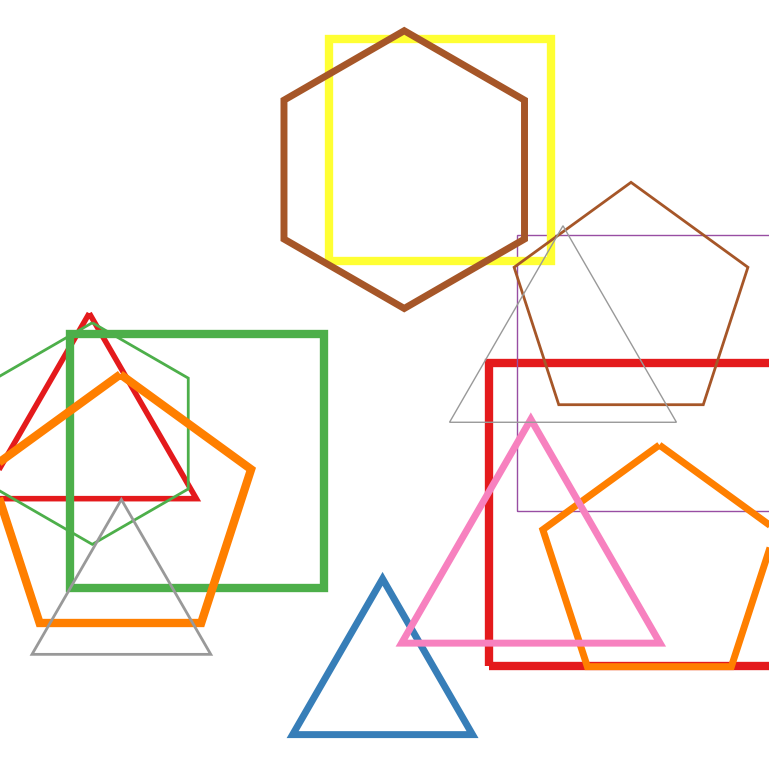[{"shape": "triangle", "thickness": 2, "radius": 0.8, "center": [0.116, 0.433]}, {"shape": "square", "thickness": 3, "radius": 0.98, "center": [0.832, 0.332]}, {"shape": "triangle", "thickness": 2.5, "radius": 0.67, "center": [0.497, 0.113]}, {"shape": "square", "thickness": 3, "radius": 0.82, "center": [0.255, 0.401]}, {"shape": "hexagon", "thickness": 1, "radius": 0.72, "center": [0.12, 0.437]}, {"shape": "square", "thickness": 0.5, "radius": 0.9, "center": [0.85, 0.516]}, {"shape": "pentagon", "thickness": 2.5, "radius": 0.8, "center": [0.856, 0.263]}, {"shape": "pentagon", "thickness": 3, "radius": 0.89, "center": [0.156, 0.335]}, {"shape": "square", "thickness": 3, "radius": 0.72, "center": [0.571, 0.806]}, {"shape": "hexagon", "thickness": 2.5, "radius": 0.9, "center": [0.525, 0.78]}, {"shape": "pentagon", "thickness": 1, "radius": 0.8, "center": [0.82, 0.604]}, {"shape": "triangle", "thickness": 2.5, "radius": 0.97, "center": [0.689, 0.262]}, {"shape": "triangle", "thickness": 1, "radius": 0.67, "center": [0.158, 0.217]}, {"shape": "triangle", "thickness": 0.5, "radius": 0.85, "center": [0.731, 0.537]}]